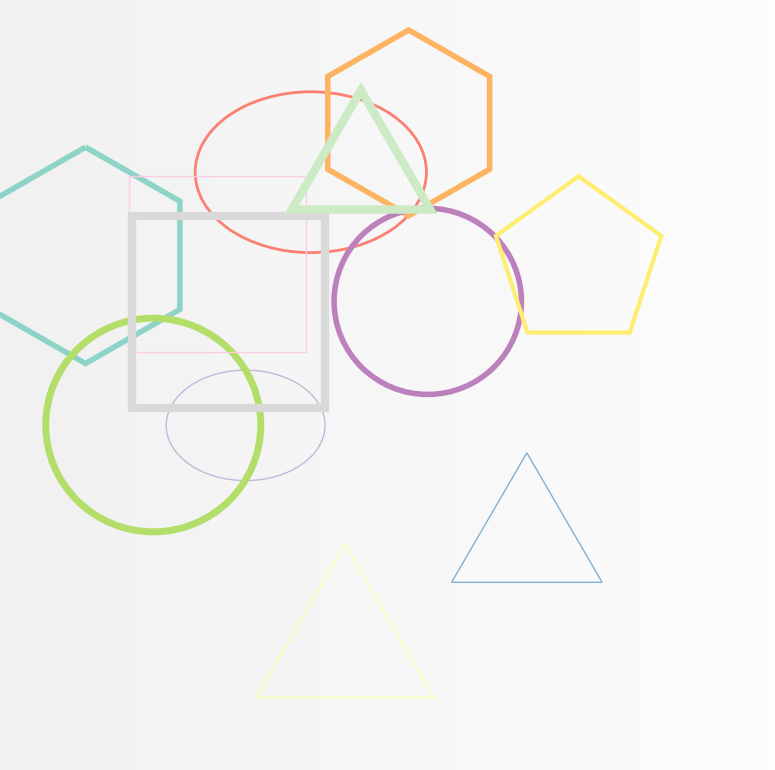[{"shape": "hexagon", "thickness": 2, "radius": 0.7, "center": [0.11, 0.668]}, {"shape": "triangle", "thickness": 0.5, "radius": 0.66, "center": [0.445, 0.16]}, {"shape": "oval", "thickness": 0.5, "radius": 0.51, "center": [0.317, 0.448]}, {"shape": "oval", "thickness": 1, "radius": 0.75, "center": [0.401, 0.776]}, {"shape": "triangle", "thickness": 0.5, "radius": 0.56, "center": [0.68, 0.3]}, {"shape": "hexagon", "thickness": 2, "radius": 0.6, "center": [0.527, 0.84]}, {"shape": "circle", "thickness": 2.5, "radius": 0.69, "center": [0.198, 0.448]}, {"shape": "square", "thickness": 0.5, "radius": 0.57, "center": [0.281, 0.657]}, {"shape": "square", "thickness": 3, "radius": 0.62, "center": [0.295, 0.595]}, {"shape": "circle", "thickness": 2, "radius": 0.6, "center": [0.552, 0.609]}, {"shape": "triangle", "thickness": 3, "radius": 0.52, "center": [0.466, 0.779]}, {"shape": "pentagon", "thickness": 1.5, "radius": 0.56, "center": [0.747, 0.659]}]